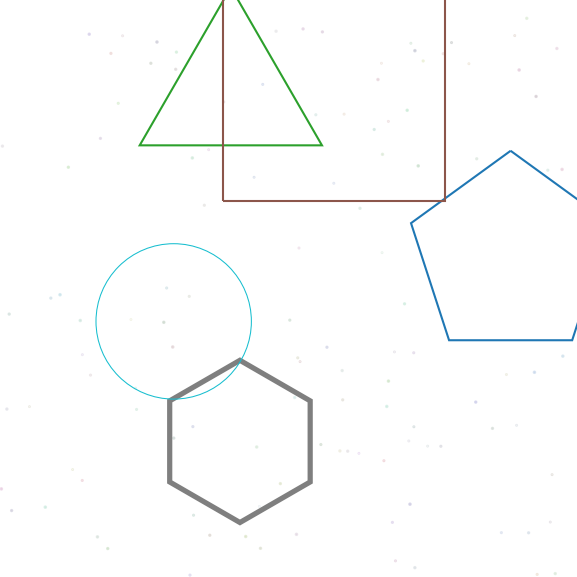[{"shape": "pentagon", "thickness": 1, "radius": 0.91, "center": [0.884, 0.557]}, {"shape": "triangle", "thickness": 1, "radius": 0.91, "center": [0.4, 0.839]}, {"shape": "square", "thickness": 1, "radius": 0.96, "center": [0.579, 0.844]}, {"shape": "hexagon", "thickness": 2.5, "radius": 0.7, "center": [0.415, 0.235]}, {"shape": "circle", "thickness": 0.5, "radius": 0.67, "center": [0.301, 0.443]}]